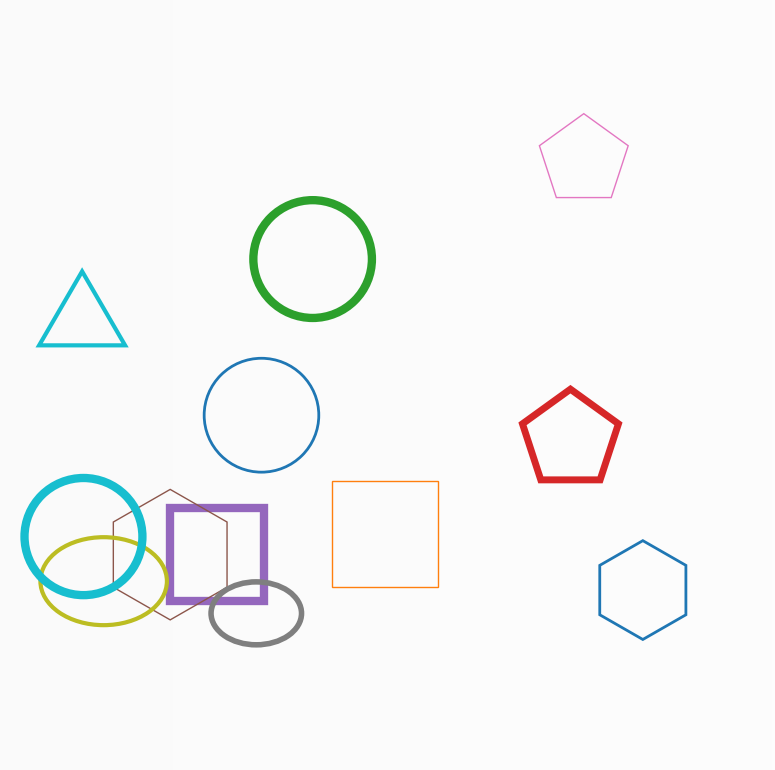[{"shape": "circle", "thickness": 1, "radius": 0.37, "center": [0.337, 0.461]}, {"shape": "hexagon", "thickness": 1, "radius": 0.32, "center": [0.829, 0.234]}, {"shape": "square", "thickness": 0.5, "radius": 0.34, "center": [0.497, 0.307]}, {"shape": "circle", "thickness": 3, "radius": 0.38, "center": [0.403, 0.664]}, {"shape": "pentagon", "thickness": 2.5, "radius": 0.33, "center": [0.736, 0.429]}, {"shape": "square", "thickness": 3, "radius": 0.3, "center": [0.279, 0.28]}, {"shape": "hexagon", "thickness": 0.5, "radius": 0.42, "center": [0.22, 0.28]}, {"shape": "pentagon", "thickness": 0.5, "radius": 0.3, "center": [0.753, 0.792]}, {"shape": "oval", "thickness": 2, "radius": 0.29, "center": [0.331, 0.203]}, {"shape": "oval", "thickness": 1.5, "radius": 0.41, "center": [0.134, 0.245]}, {"shape": "triangle", "thickness": 1.5, "radius": 0.32, "center": [0.106, 0.584]}, {"shape": "circle", "thickness": 3, "radius": 0.38, "center": [0.108, 0.303]}]